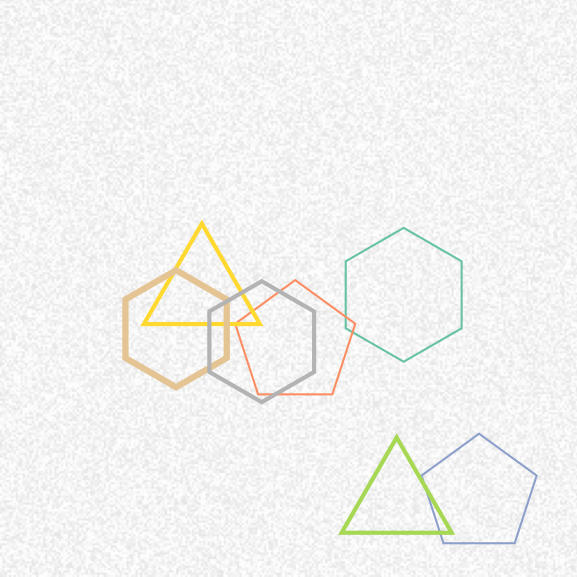[{"shape": "hexagon", "thickness": 1, "radius": 0.58, "center": [0.699, 0.489]}, {"shape": "pentagon", "thickness": 1, "radius": 0.55, "center": [0.511, 0.405]}, {"shape": "pentagon", "thickness": 1, "radius": 0.52, "center": [0.83, 0.143]}, {"shape": "triangle", "thickness": 2, "radius": 0.55, "center": [0.687, 0.132]}, {"shape": "triangle", "thickness": 2, "radius": 0.58, "center": [0.35, 0.496]}, {"shape": "hexagon", "thickness": 3, "radius": 0.51, "center": [0.305, 0.43]}, {"shape": "hexagon", "thickness": 2, "radius": 0.52, "center": [0.453, 0.407]}]